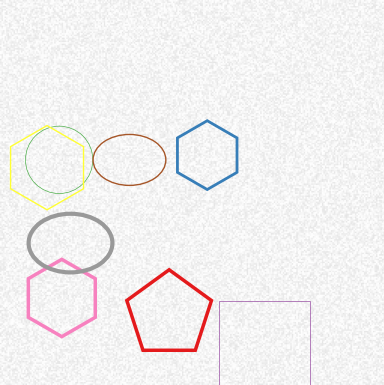[{"shape": "pentagon", "thickness": 2.5, "radius": 0.58, "center": [0.439, 0.184]}, {"shape": "hexagon", "thickness": 2, "radius": 0.45, "center": [0.538, 0.597]}, {"shape": "circle", "thickness": 0.5, "radius": 0.44, "center": [0.154, 0.585]}, {"shape": "square", "thickness": 0.5, "radius": 0.59, "center": [0.687, 0.102]}, {"shape": "hexagon", "thickness": 1, "radius": 0.55, "center": [0.122, 0.564]}, {"shape": "oval", "thickness": 1, "radius": 0.47, "center": [0.336, 0.585]}, {"shape": "hexagon", "thickness": 2.5, "radius": 0.5, "center": [0.161, 0.226]}, {"shape": "oval", "thickness": 3, "radius": 0.54, "center": [0.183, 0.369]}]